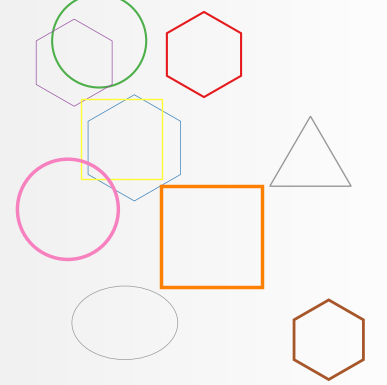[{"shape": "hexagon", "thickness": 1.5, "radius": 0.55, "center": [0.526, 0.858]}, {"shape": "hexagon", "thickness": 0.5, "radius": 0.69, "center": [0.347, 0.616]}, {"shape": "circle", "thickness": 1.5, "radius": 0.61, "center": [0.256, 0.894]}, {"shape": "hexagon", "thickness": 0.5, "radius": 0.57, "center": [0.191, 0.837]}, {"shape": "square", "thickness": 2.5, "radius": 0.65, "center": [0.546, 0.385]}, {"shape": "square", "thickness": 1, "radius": 0.52, "center": [0.313, 0.64]}, {"shape": "hexagon", "thickness": 2, "radius": 0.52, "center": [0.848, 0.118]}, {"shape": "circle", "thickness": 2.5, "radius": 0.65, "center": [0.175, 0.456]}, {"shape": "oval", "thickness": 0.5, "radius": 0.68, "center": [0.322, 0.161]}, {"shape": "triangle", "thickness": 1, "radius": 0.61, "center": [0.801, 0.577]}]